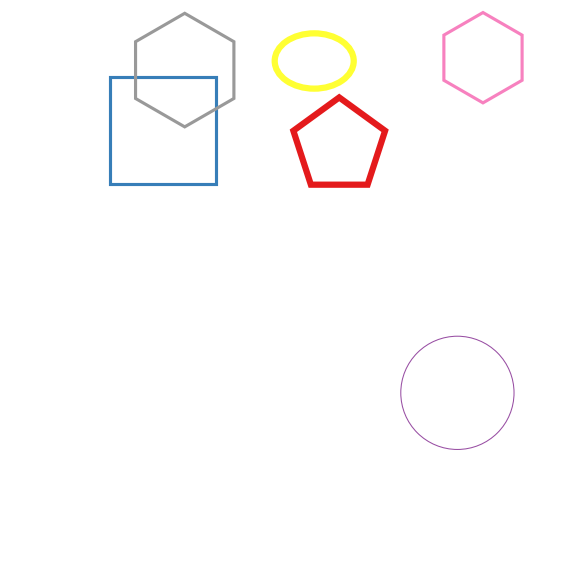[{"shape": "pentagon", "thickness": 3, "radius": 0.42, "center": [0.587, 0.747]}, {"shape": "square", "thickness": 1.5, "radius": 0.46, "center": [0.282, 0.773]}, {"shape": "circle", "thickness": 0.5, "radius": 0.49, "center": [0.792, 0.319]}, {"shape": "oval", "thickness": 3, "radius": 0.34, "center": [0.544, 0.894]}, {"shape": "hexagon", "thickness": 1.5, "radius": 0.39, "center": [0.836, 0.899]}, {"shape": "hexagon", "thickness": 1.5, "radius": 0.49, "center": [0.32, 0.878]}]